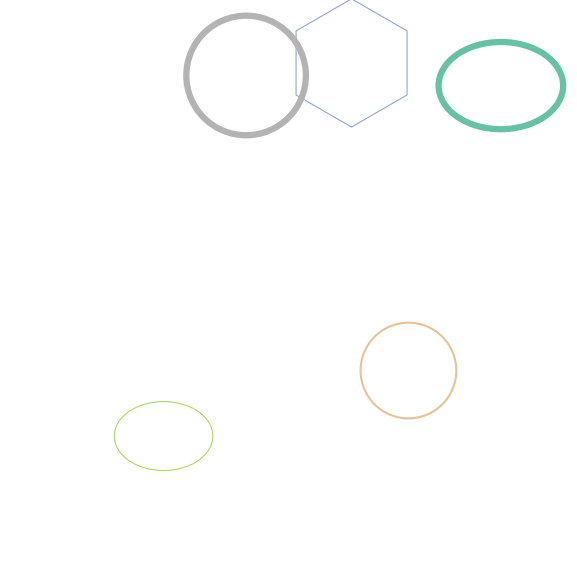[{"shape": "oval", "thickness": 3, "radius": 0.54, "center": [0.867, 0.851]}, {"shape": "hexagon", "thickness": 0.5, "radius": 0.55, "center": [0.609, 0.89]}, {"shape": "oval", "thickness": 0.5, "radius": 0.43, "center": [0.283, 0.244]}, {"shape": "circle", "thickness": 1, "radius": 0.41, "center": [0.707, 0.358]}, {"shape": "circle", "thickness": 3, "radius": 0.52, "center": [0.426, 0.868]}]